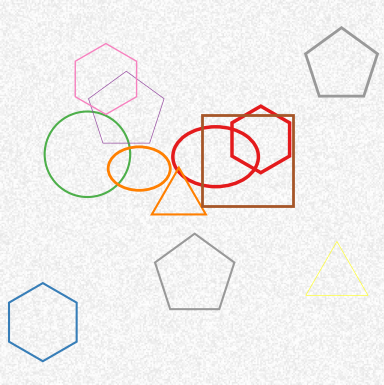[{"shape": "hexagon", "thickness": 2.5, "radius": 0.43, "center": [0.677, 0.638]}, {"shape": "oval", "thickness": 2.5, "radius": 0.56, "center": [0.56, 0.593]}, {"shape": "hexagon", "thickness": 1.5, "radius": 0.51, "center": [0.111, 0.163]}, {"shape": "circle", "thickness": 1.5, "radius": 0.56, "center": [0.227, 0.599]}, {"shape": "pentagon", "thickness": 0.5, "radius": 0.52, "center": [0.328, 0.712]}, {"shape": "oval", "thickness": 2, "radius": 0.4, "center": [0.362, 0.562]}, {"shape": "triangle", "thickness": 1.5, "radius": 0.41, "center": [0.465, 0.484]}, {"shape": "triangle", "thickness": 0.5, "radius": 0.47, "center": [0.875, 0.279]}, {"shape": "square", "thickness": 2, "radius": 0.59, "center": [0.644, 0.583]}, {"shape": "hexagon", "thickness": 1, "radius": 0.46, "center": [0.275, 0.795]}, {"shape": "pentagon", "thickness": 1.5, "radius": 0.54, "center": [0.506, 0.285]}, {"shape": "pentagon", "thickness": 2, "radius": 0.49, "center": [0.887, 0.83]}]